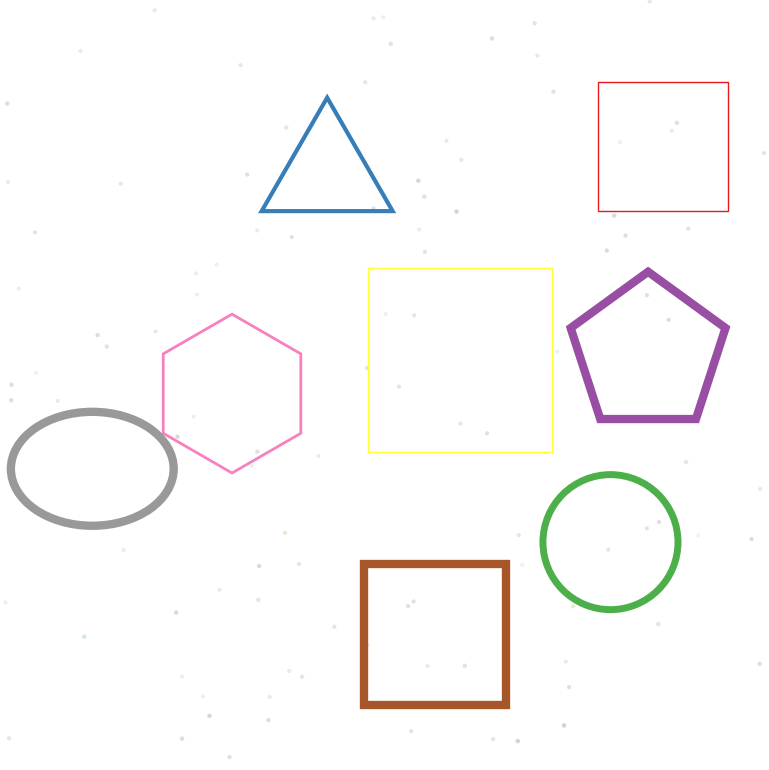[{"shape": "square", "thickness": 0.5, "radius": 0.42, "center": [0.861, 0.81]}, {"shape": "triangle", "thickness": 1.5, "radius": 0.49, "center": [0.425, 0.775]}, {"shape": "circle", "thickness": 2.5, "radius": 0.44, "center": [0.793, 0.296]}, {"shape": "pentagon", "thickness": 3, "radius": 0.53, "center": [0.842, 0.541]}, {"shape": "square", "thickness": 0.5, "radius": 0.6, "center": [0.598, 0.532]}, {"shape": "square", "thickness": 3, "radius": 0.46, "center": [0.565, 0.176]}, {"shape": "hexagon", "thickness": 1, "radius": 0.52, "center": [0.301, 0.489]}, {"shape": "oval", "thickness": 3, "radius": 0.53, "center": [0.12, 0.391]}]